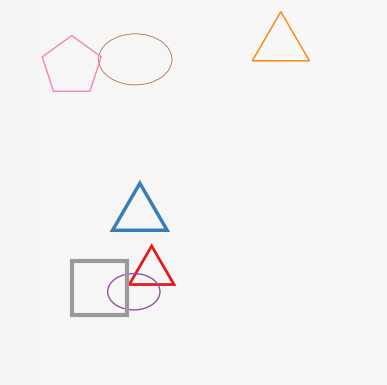[{"shape": "triangle", "thickness": 2, "radius": 0.33, "center": [0.391, 0.294]}, {"shape": "triangle", "thickness": 2.5, "radius": 0.41, "center": [0.361, 0.443]}, {"shape": "oval", "thickness": 1, "radius": 0.34, "center": [0.345, 0.242]}, {"shape": "triangle", "thickness": 1, "radius": 0.43, "center": [0.725, 0.885]}, {"shape": "oval", "thickness": 0.5, "radius": 0.47, "center": [0.349, 0.846]}, {"shape": "pentagon", "thickness": 1, "radius": 0.4, "center": [0.185, 0.828]}, {"shape": "square", "thickness": 3, "radius": 0.35, "center": [0.257, 0.252]}]